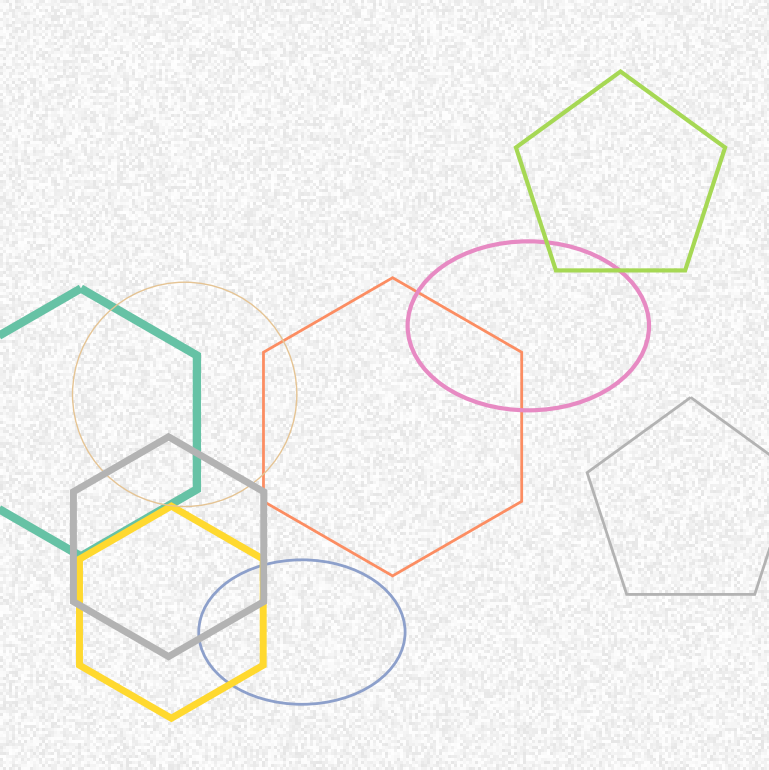[{"shape": "hexagon", "thickness": 3, "radius": 0.87, "center": [0.105, 0.451]}, {"shape": "hexagon", "thickness": 1, "radius": 0.97, "center": [0.51, 0.446]}, {"shape": "oval", "thickness": 1, "radius": 0.67, "center": [0.392, 0.179]}, {"shape": "oval", "thickness": 1.5, "radius": 0.78, "center": [0.686, 0.577]}, {"shape": "pentagon", "thickness": 1.5, "radius": 0.71, "center": [0.806, 0.764]}, {"shape": "hexagon", "thickness": 2.5, "radius": 0.69, "center": [0.223, 0.205]}, {"shape": "circle", "thickness": 0.5, "radius": 0.73, "center": [0.24, 0.488]}, {"shape": "hexagon", "thickness": 2.5, "radius": 0.71, "center": [0.219, 0.29]}, {"shape": "pentagon", "thickness": 1, "radius": 0.71, "center": [0.897, 0.342]}]